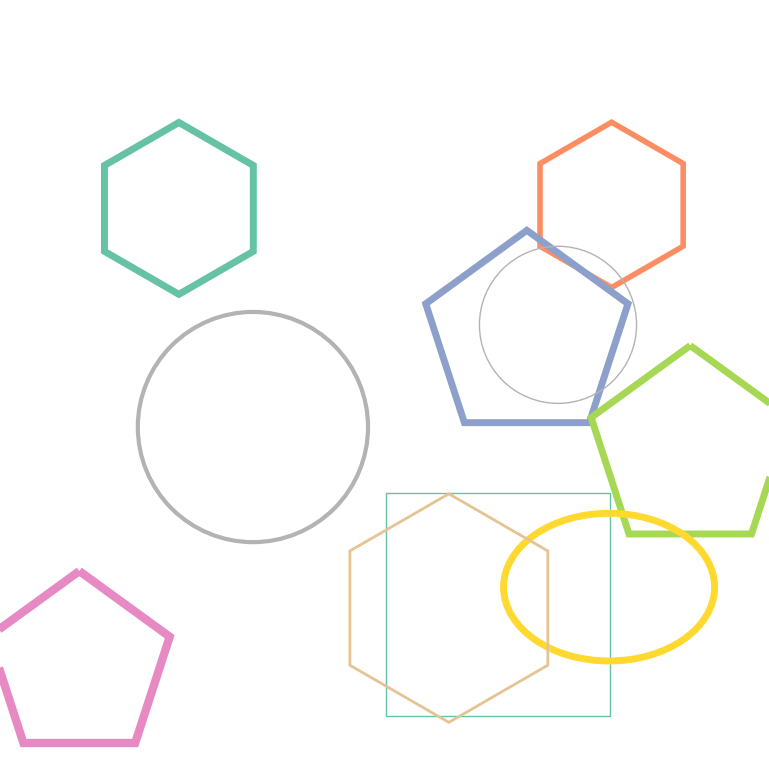[{"shape": "hexagon", "thickness": 2.5, "radius": 0.56, "center": [0.232, 0.729]}, {"shape": "square", "thickness": 0.5, "radius": 0.73, "center": [0.646, 0.215]}, {"shape": "hexagon", "thickness": 2, "radius": 0.54, "center": [0.794, 0.734]}, {"shape": "pentagon", "thickness": 2.5, "radius": 0.69, "center": [0.684, 0.563]}, {"shape": "pentagon", "thickness": 3, "radius": 0.62, "center": [0.103, 0.135]}, {"shape": "pentagon", "thickness": 2.5, "radius": 0.68, "center": [0.896, 0.416]}, {"shape": "oval", "thickness": 2.5, "radius": 0.69, "center": [0.791, 0.237]}, {"shape": "hexagon", "thickness": 1, "radius": 0.74, "center": [0.583, 0.21]}, {"shape": "circle", "thickness": 1.5, "radius": 0.75, "center": [0.328, 0.445]}, {"shape": "circle", "thickness": 0.5, "radius": 0.51, "center": [0.725, 0.578]}]